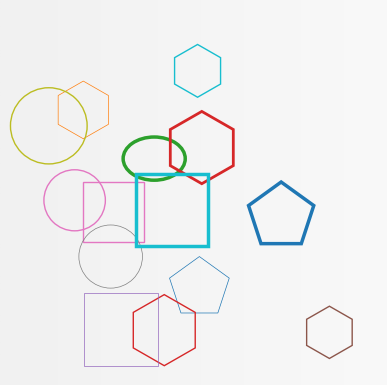[{"shape": "pentagon", "thickness": 0.5, "radius": 0.41, "center": [0.515, 0.253]}, {"shape": "pentagon", "thickness": 2.5, "radius": 0.44, "center": [0.726, 0.439]}, {"shape": "hexagon", "thickness": 0.5, "radius": 0.37, "center": [0.215, 0.714]}, {"shape": "oval", "thickness": 2.5, "radius": 0.4, "center": [0.398, 0.588]}, {"shape": "hexagon", "thickness": 2, "radius": 0.47, "center": [0.521, 0.617]}, {"shape": "hexagon", "thickness": 1, "radius": 0.46, "center": [0.424, 0.142]}, {"shape": "square", "thickness": 0.5, "radius": 0.48, "center": [0.312, 0.144]}, {"shape": "hexagon", "thickness": 1, "radius": 0.34, "center": [0.85, 0.137]}, {"shape": "square", "thickness": 1, "radius": 0.39, "center": [0.292, 0.449]}, {"shape": "circle", "thickness": 1, "radius": 0.4, "center": [0.193, 0.48]}, {"shape": "circle", "thickness": 0.5, "radius": 0.41, "center": [0.286, 0.334]}, {"shape": "circle", "thickness": 1, "radius": 0.49, "center": [0.126, 0.673]}, {"shape": "square", "thickness": 2.5, "radius": 0.46, "center": [0.445, 0.455]}, {"shape": "hexagon", "thickness": 1, "radius": 0.34, "center": [0.51, 0.816]}]